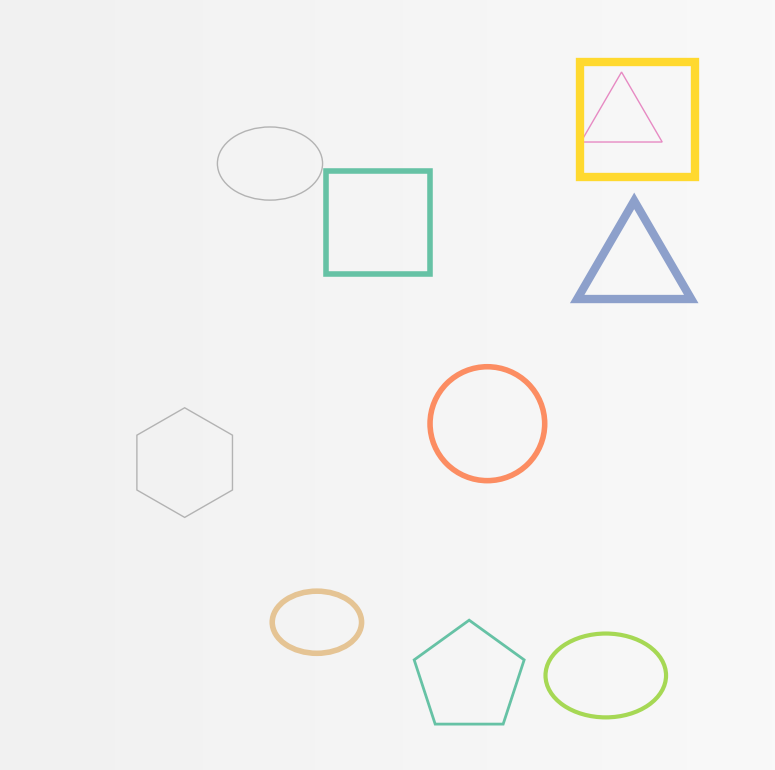[{"shape": "pentagon", "thickness": 1, "radius": 0.37, "center": [0.605, 0.12]}, {"shape": "square", "thickness": 2, "radius": 0.33, "center": [0.488, 0.711]}, {"shape": "circle", "thickness": 2, "radius": 0.37, "center": [0.629, 0.45]}, {"shape": "triangle", "thickness": 3, "radius": 0.42, "center": [0.818, 0.654]}, {"shape": "triangle", "thickness": 0.5, "radius": 0.3, "center": [0.802, 0.846]}, {"shape": "oval", "thickness": 1.5, "radius": 0.39, "center": [0.782, 0.123]}, {"shape": "square", "thickness": 3, "radius": 0.37, "center": [0.823, 0.845]}, {"shape": "oval", "thickness": 2, "radius": 0.29, "center": [0.409, 0.192]}, {"shape": "oval", "thickness": 0.5, "radius": 0.34, "center": [0.348, 0.788]}, {"shape": "hexagon", "thickness": 0.5, "radius": 0.36, "center": [0.238, 0.399]}]